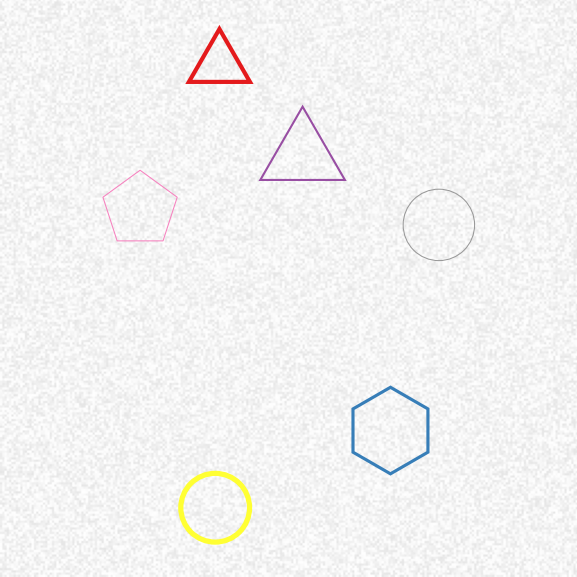[{"shape": "triangle", "thickness": 2, "radius": 0.31, "center": [0.38, 0.888]}, {"shape": "hexagon", "thickness": 1.5, "radius": 0.37, "center": [0.676, 0.254]}, {"shape": "triangle", "thickness": 1, "radius": 0.42, "center": [0.524, 0.73]}, {"shape": "circle", "thickness": 2.5, "radius": 0.3, "center": [0.373, 0.12]}, {"shape": "pentagon", "thickness": 0.5, "radius": 0.34, "center": [0.243, 0.637]}, {"shape": "circle", "thickness": 0.5, "radius": 0.31, "center": [0.76, 0.61]}]